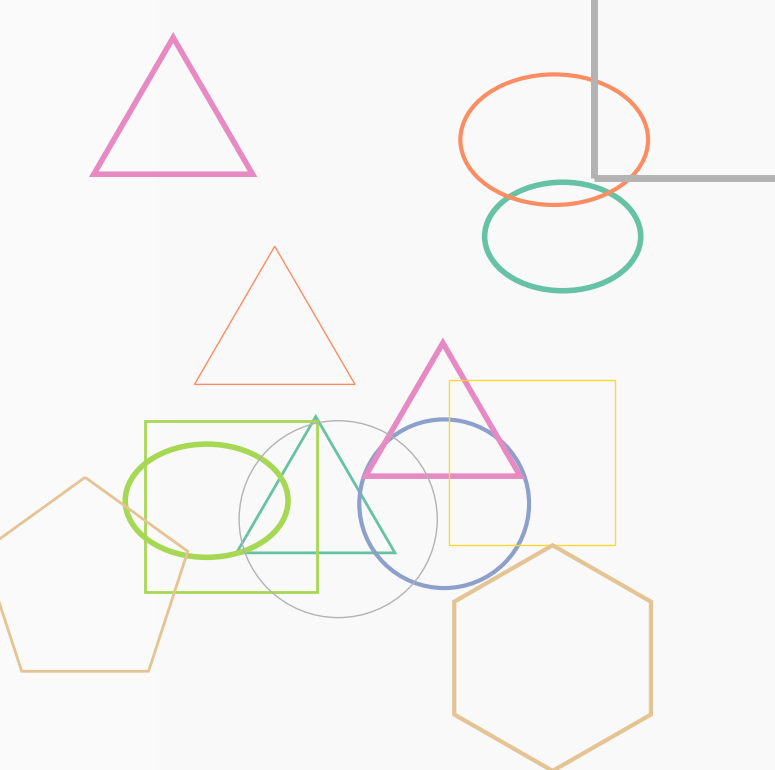[{"shape": "triangle", "thickness": 1, "radius": 0.59, "center": [0.407, 0.341]}, {"shape": "oval", "thickness": 2, "radius": 0.5, "center": [0.726, 0.693]}, {"shape": "triangle", "thickness": 0.5, "radius": 0.6, "center": [0.354, 0.561]}, {"shape": "oval", "thickness": 1.5, "radius": 0.61, "center": [0.715, 0.819]}, {"shape": "circle", "thickness": 1.5, "radius": 0.55, "center": [0.573, 0.346]}, {"shape": "triangle", "thickness": 2, "radius": 0.59, "center": [0.223, 0.833]}, {"shape": "triangle", "thickness": 2, "radius": 0.58, "center": [0.571, 0.439]}, {"shape": "oval", "thickness": 2, "radius": 0.53, "center": [0.267, 0.35]}, {"shape": "square", "thickness": 1, "radius": 0.56, "center": [0.298, 0.342]}, {"shape": "square", "thickness": 0.5, "radius": 0.54, "center": [0.687, 0.399]}, {"shape": "pentagon", "thickness": 1, "radius": 0.7, "center": [0.11, 0.241]}, {"shape": "hexagon", "thickness": 1.5, "radius": 0.73, "center": [0.713, 0.145]}, {"shape": "square", "thickness": 2.5, "radius": 0.6, "center": [0.888, 0.89]}, {"shape": "circle", "thickness": 0.5, "radius": 0.64, "center": [0.436, 0.326]}]